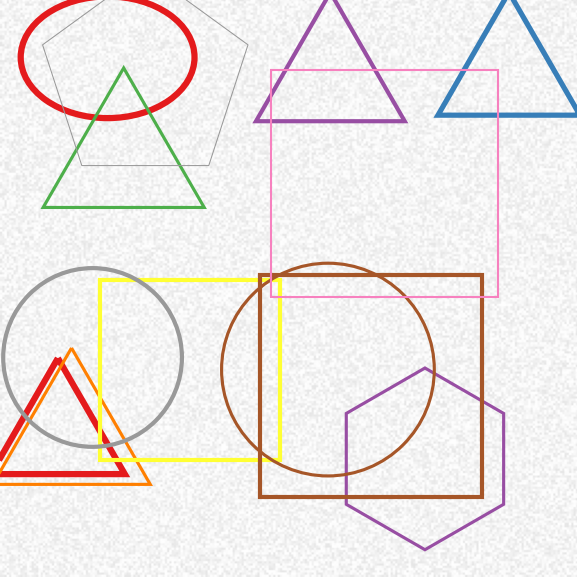[{"shape": "triangle", "thickness": 3, "radius": 0.67, "center": [0.1, 0.245]}, {"shape": "oval", "thickness": 3, "radius": 0.75, "center": [0.186, 0.9]}, {"shape": "triangle", "thickness": 2.5, "radius": 0.71, "center": [0.881, 0.871]}, {"shape": "triangle", "thickness": 1.5, "radius": 0.8, "center": [0.214, 0.72]}, {"shape": "hexagon", "thickness": 1.5, "radius": 0.79, "center": [0.736, 0.205]}, {"shape": "triangle", "thickness": 2, "radius": 0.74, "center": [0.572, 0.864]}, {"shape": "triangle", "thickness": 1.5, "radius": 0.79, "center": [0.124, 0.239]}, {"shape": "square", "thickness": 2, "radius": 0.78, "center": [0.329, 0.358]}, {"shape": "circle", "thickness": 1.5, "radius": 0.92, "center": [0.568, 0.359]}, {"shape": "square", "thickness": 2, "radius": 0.96, "center": [0.643, 0.33]}, {"shape": "square", "thickness": 1, "radius": 0.98, "center": [0.665, 0.681]}, {"shape": "circle", "thickness": 2, "radius": 0.77, "center": [0.16, 0.38]}, {"shape": "pentagon", "thickness": 0.5, "radius": 0.94, "center": [0.252, 0.864]}]